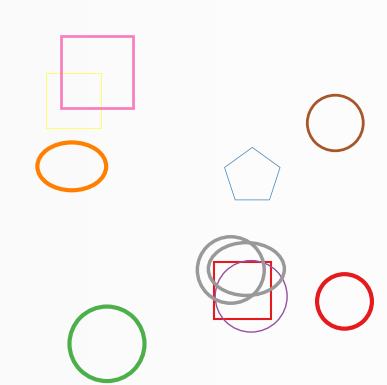[{"shape": "circle", "thickness": 3, "radius": 0.35, "center": [0.889, 0.217]}, {"shape": "square", "thickness": 1.5, "radius": 0.37, "center": [0.627, 0.245]}, {"shape": "pentagon", "thickness": 0.5, "radius": 0.38, "center": [0.651, 0.542]}, {"shape": "circle", "thickness": 3, "radius": 0.48, "center": [0.276, 0.107]}, {"shape": "circle", "thickness": 1, "radius": 0.46, "center": [0.648, 0.23]}, {"shape": "oval", "thickness": 3, "radius": 0.44, "center": [0.185, 0.568]}, {"shape": "square", "thickness": 0.5, "radius": 0.35, "center": [0.189, 0.739]}, {"shape": "circle", "thickness": 2, "radius": 0.36, "center": [0.865, 0.681]}, {"shape": "square", "thickness": 2, "radius": 0.47, "center": [0.25, 0.813]}, {"shape": "circle", "thickness": 2.5, "radius": 0.43, "center": [0.596, 0.299]}, {"shape": "oval", "thickness": 2.5, "radius": 0.49, "center": [0.636, 0.301]}]